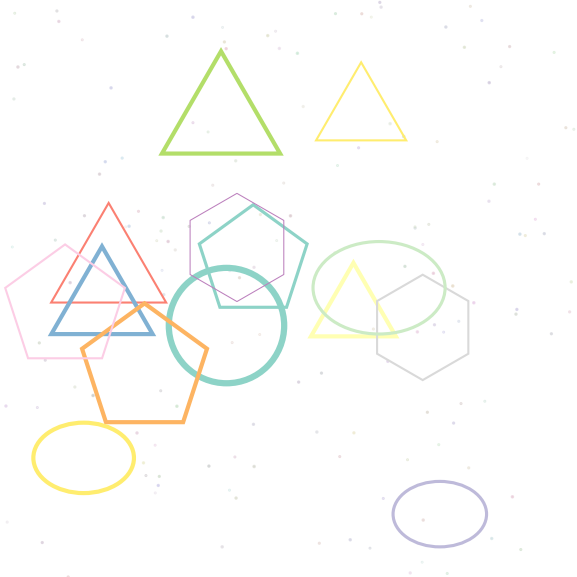[{"shape": "pentagon", "thickness": 1.5, "radius": 0.49, "center": [0.438, 0.546]}, {"shape": "circle", "thickness": 3, "radius": 0.5, "center": [0.392, 0.435]}, {"shape": "triangle", "thickness": 2, "radius": 0.42, "center": [0.612, 0.459]}, {"shape": "oval", "thickness": 1.5, "radius": 0.4, "center": [0.762, 0.109]}, {"shape": "triangle", "thickness": 1, "radius": 0.57, "center": [0.188, 0.533]}, {"shape": "triangle", "thickness": 2, "radius": 0.51, "center": [0.177, 0.471]}, {"shape": "pentagon", "thickness": 2, "radius": 0.57, "center": [0.25, 0.36]}, {"shape": "triangle", "thickness": 2, "radius": 0.59, "center": [0.383, 0.792]}, {"shape": "pentagon", "thickness": 1, "radius": 0.54, "center": [0.113, 0.467]}, {"shape": "hexagon", "thickness": 1, "radius": 0.46, "center": [0.732, 0.432]}, {"shape": "hexagon", "thickness": 0.5, "radius": 0.47, "center": [0.41, 0.571]}, {"shape": "oval", "thickness": 1.5, "radius": 0.57, "center": [0.656, 0.501]}, {"shape": "triangle", "thickness": 1, "radius": 0.45, "center": [0.625, 0.801]}, {"shape": "oval", "thickness": 2, "radius": 0.44, "center": [0.145, 0.206]}]